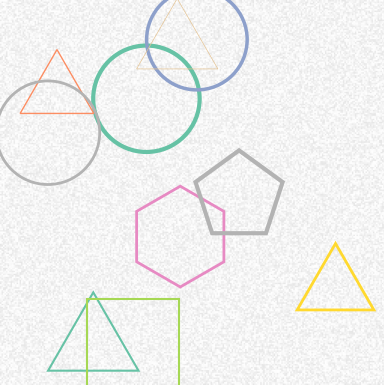[{"shape": "circle", "thickness": 3, "radius": 0.69, "center": [0.38, 0.743]}, {"shape": "triangle", "thickness": 1.5, "radius": 0.68, "center": [0.242, 0.105]}, {"shape": "triangle", "thickness": 1, "radius": 0.55, "center": [0.148, 0.761]}, {"shape": "circle", "thickness": 2.5, "radius": 0.65, "center": [0.511, 0.897]}, {"shape": "hexagon", "thickness": 2, "radius": 0.65, "center": [0.468, 0.385]}, {"shape": "square", "thickness": 1.5, "radius": 0.59, "center": [0.345, 0.104]}, {"shape": "triangle", "thickness": 2, "radius": 0.58, "center": [0.871, 0.253]}, {"shape": "triangle", "thickness": 0.5, "radius": 0.61, "center": [0.46, 0.882]}, {"shape": "pentagon", "thickness": 3, "radius": 0.59, "center": [0.621, 0.49]}, {"shape": "circle", "thickness": 2, "radius": 0.67, "center": [0.124, 0.655]}]